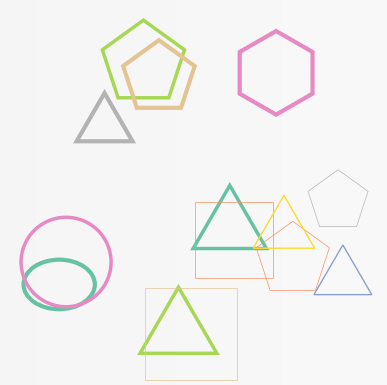[{"shape": "triangle", "thickness": 2.5, "radius": 0.55, "center": [0.593, 0.409]}, {"shape": "oval", "thickness": 3, "radius": 0.46, "center": [0.153, 0.261]}, {"shape": "square", "thickness": 0.5, "radius": 0.5, "center": [0.604, 0.376]}, {"shape": "pentagon", "thickness": 0.5, "radius": 0.5, "center": [0.756, 0.326]}, {"shape": "triangle", "thickness": 1, "radius": 0.43, "center": [0.885, 0.278]}, {"shape": "circle", "thickness": 2.5, "radius": 0.58, "center": [0.171, 0.319]}, {"shape": "hexagon", "thickness": 3, "radius": 0.54, "center": [0.713, 0.811]}, {"shape": "pentagon", "thickness": 2.5, "radius": 0.56, "center": [0.37, 0.836]}, {"shape": "triangle", "thickness": 2.5, "radius": 0.57, "center": [0.461, 0.139]}, {"shape": "triangle", "thickness": 1, "radius": 0.46, "center": [0.733, 0.401]}, {"shape": "square", "thickness": 0.5, "radius": 0.59, "center": [0.494, 0.132]}, {"shape": "pentagon", "thickness": 3, "radius": 0.49, "center": [0.41, 0.799]}, {"shape": "triangle", "thickness": 3, "radius": 0.42, "center": [0.27, 0.675]}, {"shape": "pentagon", "thickness": 0.5, "radius": 0.41, "center": [0.872, 0.478]}]